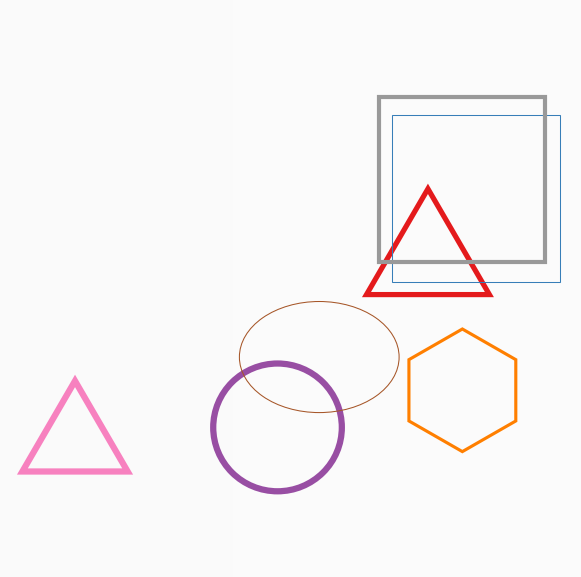[{"shape": "triangle", "thickness": 2.5, "radius": 0.61, "center": [0.736, 0.55]}, {"shape": "square", "thickness": 0.5, "radius": 0.72, "center": [0.819, 0.656]}, {"shape": "circle", "thickness": 3, "radius": 0.55, "center": [0.477, 0.259]}, {"shape": "hexagon", "thickness": 1.5, "radius": 0.53, "center": [0.795, 0.323]}, {"shape": "oval", "thickness": 0.5, "radius": 0.69, "center": [0.549, 0.381]}, {"shape": "triangle", "thickness": 3, "radius": 0.52, "center": [0.129, 0.235]}, {"shape": "square", "thickness": 2, "radius": 0.71, "center": [0.795, 0.689]}]